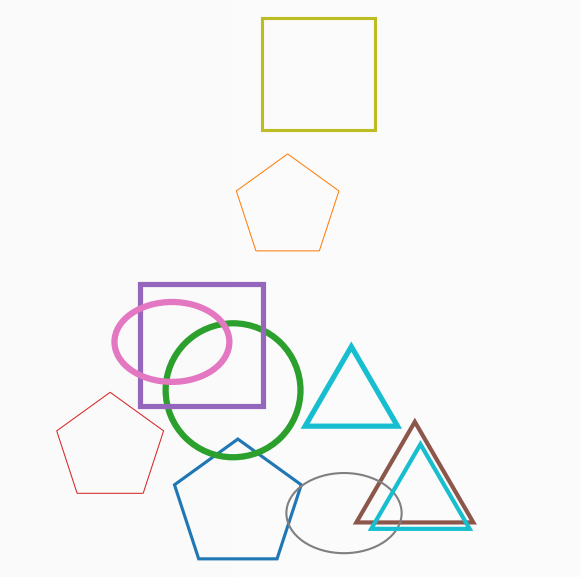[{"shape": "pentagon", "thickness": 1.5, "radius": 0.57, "center": [0.409, 0.124]}, {"shape": "pentagon", "thickness": 0.5, "radius": 0.46, "center": [0.495, 0.64]}, {"shape": "circle", "thickness": 3, "radius": 0.58, "center": [0.401, 0.323]}, {"shape": "pentagon", "thickness": 0.5, "radius": 0.48, "center": [0.189, 0.223]}, {"shape": "square", "thickness": 2.5, "radius": 0.53, "center": [0.347, 0.402]}, {"shape": "triangle", "thickness": 2, "radius": 0.58, "center": [0.714, 0.153]}, {"shape": "oval", "thickness": 3, "radius": 0.49, "center": [0.296, 0.407]}, {"shape": "oval", "thickness": 1, "radius": 0.5, "center": [0.592, 0.111]}, {"shape": "square", "thickness": 1.5, "radius": 0.48, "center": [0.548, 0.871]}, {"shape": "triangle", "thickness": 2.5, "radius": 0.46, "center": [0.604, 0.307]}, {"shape": "triangle", "thickness": 2, "radius": 0.49, "center": [0.723, 0.132]}]